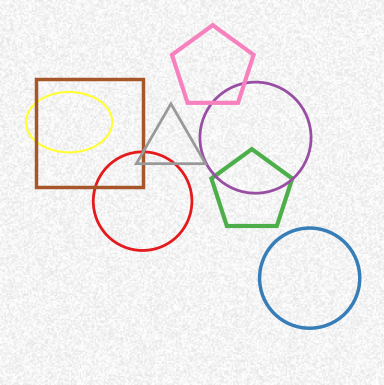[{"shape": "circle", "thickness": 2, "radius": 0.64, "center": [0.37, 0.478]}, {"shape": "circle", "thickness": 2.5, "radius": 0.65, "center": [0.804, 0.278]}, {"shape": "pentagon", "thickness": 3, "radius": 0.55, "center": [0.654, 0.502]}, {"shape": "circle", "thickness": 2, "radius": 0.72, "center": [0.664, 0.642]}, {"shape": "oval", "thickness": 1.5, "radius": 0.56, "center": [0.179, 0.683]}, {"shape": "square", "thickness": 2.5, "radius": 0.7, "center": [0.232, 0.655]}, {"shape": "pentagon", "thickness": 3, "radius": 0.56, "center": [0.553, 0.823]}, {"shape": "triangle", "thickness": 2, "radius": 0.52, "center": [0.444, 0.627]}]